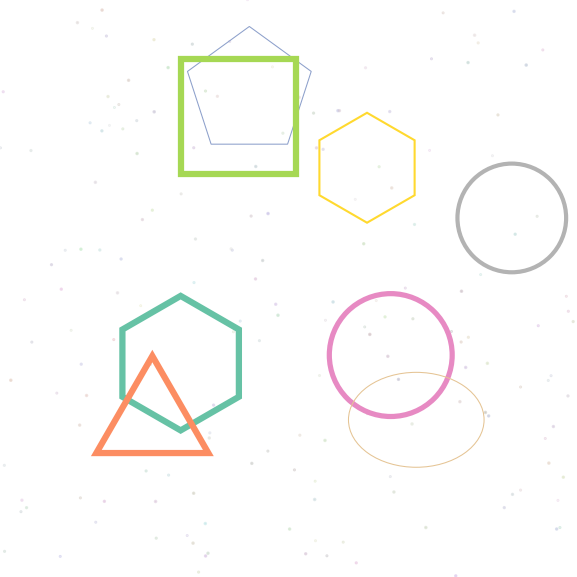[{"shape": "hexagon", "thickness": 3, "radius": 0.58, "center": [0.313, 0.37]}, {"shape": "triangle", "thickness": 3, "radius": 0.56, "center": [0.264, 0.271]}, {"shape": "pentagon", "thickness": 0.5, "radius": 0.56, "center": [0.432, 0.841]}, {"shape": "circle", "thickness": 2.5, "radius": 0.53, "center": [0.677, 0.384]}, {"shape": "square", "thickness": 3, "radius": 0.5, "center": [0.414, 0.798]}, {"shape": "hexagon", "thickness": 1, "radius": 0.48, "center": [0.636, 0.709]}, {"shape": "oval", "thickness": 0.5, "radius": 0.59, "center": [0.721, 0.272]}, {"shape": "circle", "thickness": 2, "radius": 0.47, "center": [0.886, 0.622]}]